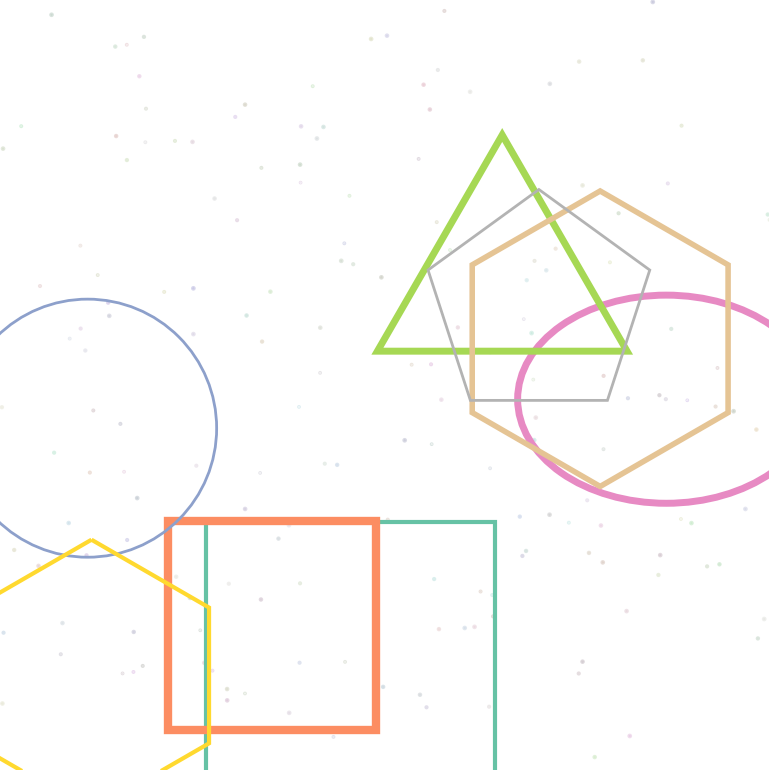[{"shape": "square", "thickness": 1.5, "radius": 0.94, "center": [0.455, 0.134]}, {"shape": "square", "thickness": 3, "radius": 0.68, "center": [0.353, 0.188]}, {"shape": "circle", "thickness": 1, "radius": 0.84, "center": [0.114, 0.444]}, {"shape": "oval", "thickness": 2.5, "radius": 0.97, "center": [0.865, 0.482]}, {"shape": "triangle", "thickness": 2.5, "radius": 0.94, "center": [0.652, 0.638]}, {"shape": "hexagon", "thickness": 1.5, "radius": 0.88, "center": [0.119, 0.123]}, {"shape": "hexagon", "thickness": 2, "radius": 0.96, "center": [0.779, 0.56]}, {"shape": "pentagon", "thickness": 1, "radius": 0.76, "center": [0.7, 0.602]}]